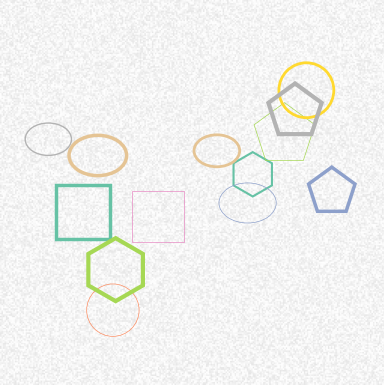[{"shape": "square", "thickness": 2.5, "radius": 0.35, "center": [0.217, 0.45]}, {"shape": "hexagon", "thickness": 1.5, "radius": 0.29, "center": [0.656, 0.547]}, {"shape": "circle", "thickness": 0.5, "radius": 0.34, "center": [0.293, 0.194]}, {"shape": "oval", "thickness": 0.5, "radius": 0.37, "center": [0.643, 0.473]}, {"shape": "pentagon", "thickness": 2.5, "radius": 0.32, "center": [0.862, 0.502]}, {"shape": "square", "thickness": 0.5, "radius": 0.34, "center": [0.411, 0.438]}, {"shape": "hexagon", "thickness": 3, "radius": 0.41, "center": [0.3, 0.3]}, {"shape": "pentagon", "thickness": 0.5, "radius": 0.42, "center": [0.739, 0.65]}, {"shape": "circle", "thickness": 2, "radius": 0.36, "center": [0.796, 0.766]}, {"shape": "oval", "thickness": 2.5, "radius": 0.37, "center": [0.254, 0.596]}, {"shape": "oval", "thickness": 2, "radius": 0.3, "center": [0.563, 0.608]}, {"shape": "oval", "thickness": 1, "radius": 0.3, "center": [0.126, 0.638]}, {"shape": "pentagon", "thickness": 3, "radius": 0.36, "center": [0.766, 0.71]}]